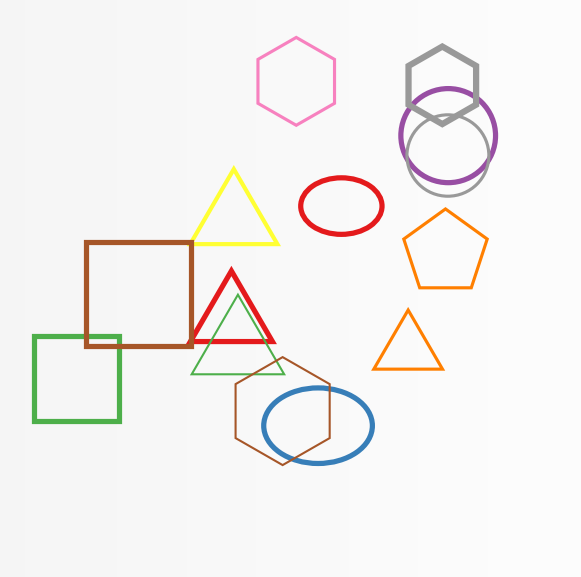[{"shape": "triangle", "thickness": 2.5, "radius": 0.41, "center": [0.398, 0.448]}, {"shape": "oval", "thickness": 2.5, "radius": 0.35, "center": [0.587, 0.642]}, {"shape": "oval", "thickness": 2.5, "radius": 0.47, "center": [0.547, 0.262]}, {"shape": "square", "thickness": 2.5, "radius": 0.37, "center": [0.132, 0.344]}, {"shape": "triangle", "thickness": 1, "radius": 0.46, "center": [0.409, 0.397]}, {"shape": "circle", "thickness": 2.5, "radius": 0.41, "center": [0.771, 0.764]}, {"shape": "triangle", "thickness": 1.5, "radius": 0.34, "center": [0.702, 0.394]}, {"shape": "pentagon", "thickness": 1.5, "radius": 0.38, "center": [0.766, 0.562]}, {"shape": "triangle", "thickness": 2, "radius": 0.43, "center": [0.402, 0.62]}, {"shape": "hexagon", "thickness": 1, "radius": 0.47, "center": [0.486, 0.287]}, {"shape": "square", "thickness": 2.5, "radius": 0.45, "center": [0.238, 0.49]}, {"shape": "hexagon", "thickness": 1.5, "radius": 0.38, "center": [0.51, 0.858]}, {"shape": "circle", "thickness": 1.5, "radius": 0.35, "center": [0.771, 0.73]}, {"shape": "hexagon", "thickness": 3, "radius": 0.34, "center": [0.761, 0.851]}]